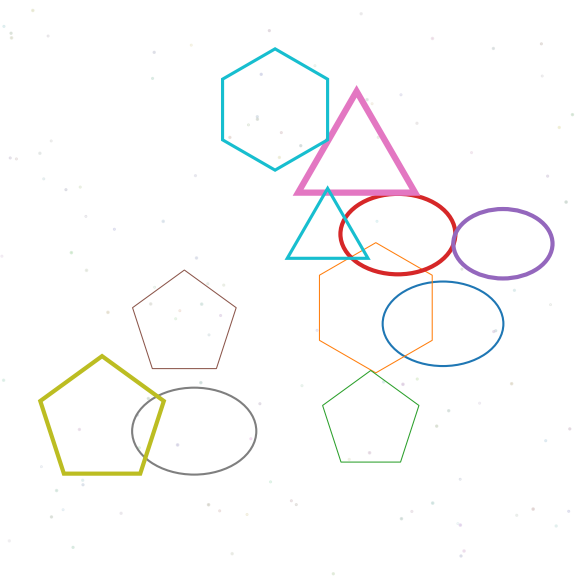[{"shape": "oval", "thickness": 1, "radius": 0.52, "center": [0.767, 0.438]}, {"shape": "hexagon", "thickness": 0.5, "radius": 0.56, "center": [0.651, 0.466]}, {"shape": "pentagon", "thickness": 0.5, "radius": 0.44, "center": [0.642, 0.27]}, {"shape": "oval", "thickness": 2, "radius": 0.5, "center": [0.689, 0.594]}, {"shape": "oval", "thickness": 2, "radius": 0.43, "center": [0.871, 0.577]}, {"shape": "pentagon", "thickness": 0.5, "radius": 0.47, "center": [0.319, 0.437]}, {"shape": "triangle", "thickness": 3, "radius": 0.58, "center": [0.617, 0.724]}, {"shape": "oval", "thickness": 1, "radius": 0.54, "center": [0.336, 0.253]}, {"shape": "pentagon", "thickness": 2, "radius": 0.56, "center": [0.177, 0.27]}, {"shape": "triangle", "thickness": 1.5, "radius": 0.4, "center": [0.567, 0.592]}, {"shape": "hexagon", "thickness": 1.5, "radius": 0.53, "center": [0.476, 0.81]}]